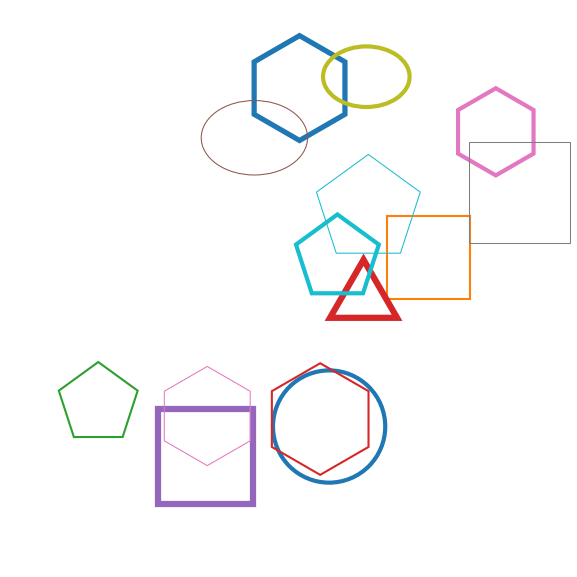[{"shape": "hexagon", "thickness": 2.5, "radius": 0.45, "center": [0.519, 0.847]}, {"shape": "circle", "thickness": 2, "radius": 0.49, "center": [0.57, 0.261]}, {"shape": "square", "thickness": 1, "radius": 0.36, "center": [0.741, 0.554]}, {"shape": "pentagon", "thickness": 1, "radius": 0.36, "center": [0.17, 0.3]}, {"shape": "hexagon", "thickness": 1, "radius": 0.48, "center": [0.554, 0.274]}, {"shape": "triangle", "thickness": 3, "radius": 0.34, "center": [0.629, 0.482]}, {"shape": "square", "thickness": 3, "radius": 0.41, "center": [0.356, 0.208]}, {"shape": "oval", "thickness": 0.5, "radius": 0.46, "center": [0.441, 0.761]}, {"shape": "hexagon", "thickness": 0.5, "radius": 0.43, "center": [0.359, 0.279]}, {"shape": "hexagon", "thickness": 2, "radius": 0.38, "center": [0.859, 0.771]}, {"shape": "square", "thickness": 0.5, "radius": 0.44, "center": [0.9, 0.666]}, {"shape": "oval", "thickness": 2, "radius": 0.37, "center": [0.634, 0.866]}, {"shape": "pentagon", "thickness": 0.5, "radius": 0.47, "center": [0.638, 0.637]}, {"shape": "pentagon", "thickness": 2, "radius": 0.38, "center": [0.584, 0.552]}]